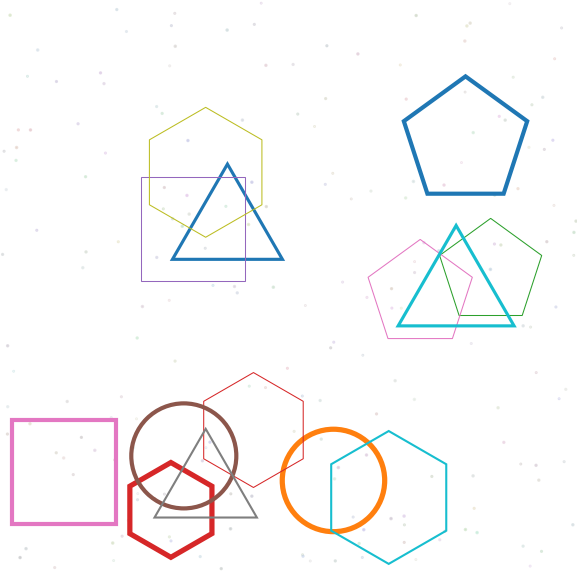[{"shape": "pentagon", "thickness": 2, "radius": 0.56, "center": [0.806, 0.755]}, {"shape": "triangle", "thickness": 1.5, "radius": 0.55, "center": [0.394, 0.605]}, {"shape": "circle", "thickness": 2.5, "radius": 0.44, "center": [0.577, 0.167]}, {"shape": "pentagon", "thickness": 0.5, "radius": 0.46, "center": [0.85, 0.528]}, {"shape": "hexagon", "thickness": 2.5, "radius": 0.41, "center": [0.296, 0.116]}, {"shape": "hexagon", "thickness": 0.5, "radius": 0.5, "center": [0.439, 0.255]}, {"shape": "square", "thickness": 0.5, "radius": 0.45, "center": [0.334, 0.602]}, {"shape": "circle", "thickness": 2, "radius": 0.45, "center": [0.318, 0.21]}, {"shape": "square", "thickness": 2, "radius": 0.45, "center": [0.111, 0.182]}, {"shape": "pentagon", "thickness": 0.5, "radius": 0.47, "center": [0.728, 0.49]}, {"shape": "triangle", "thickness": 1, "radius": 0.51, "center": [0.356, 0.154]}, {"shape": "hexagon", "thickness": 0.5, "radius": 0.56, "center": [0.356, 0.701]}, {"shape": "hexagon", "thickness": 1, "radius": 0.58, "center": [0.673, 0.138]}, {"shape": "triangle", "thickness": 1.5, "radius": 0.58, "center": [0.79, 0.493]}]